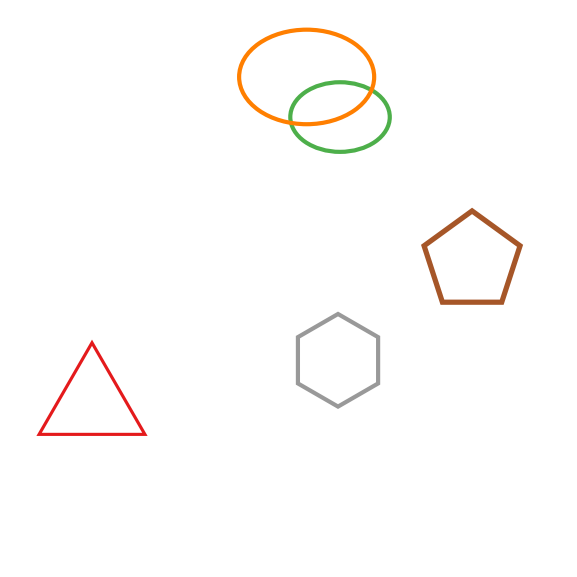[{"shape": "triangle", "thickness": 1.5, "radius": 0.53, "center": [0.159, 0.3]}, {"shape": "oval", "thickness": 2, "radius": 0.43, "center": [0.589, 0.796]}, {"shape": "oval", "thickness": 2, "radius": 0.58, "center": [0.531, 0.866]}, {"shape": "pentagon", "thickness": 2.5, "radius": 0.44, "center": [0.817, 0.547]}, {"shape": "hexagon", "thickness": 2, "radius": 0.4, "center": [0.585, 0.375]}]